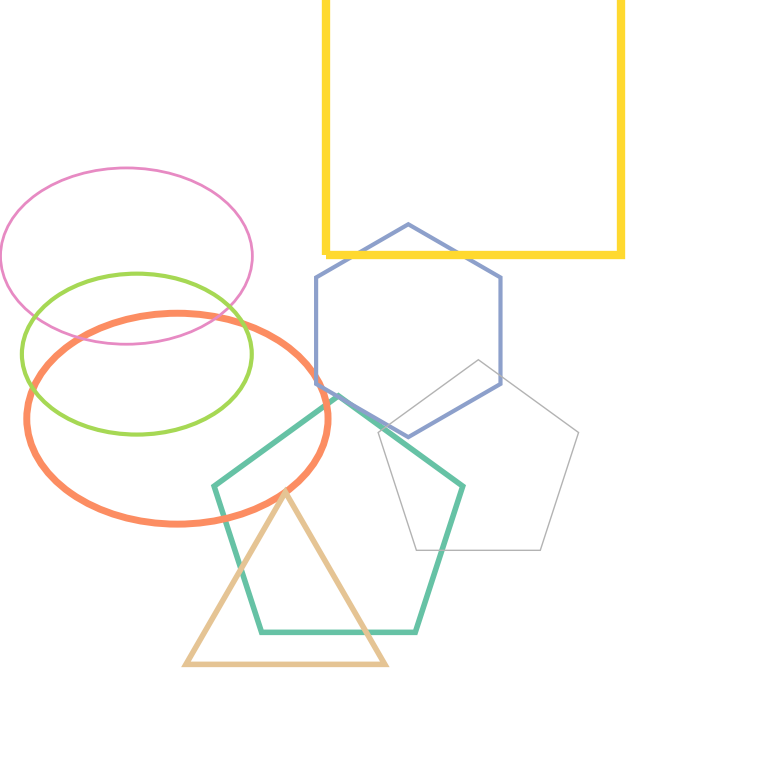[{"shape": "pentagon", "thickness": 2, "radius": 0.85, "center": [0.44, 0.316]}, {"shape": "oval", "thickness": 2.5, "radius": 0.98, "center": [0.23, 0.456]}, {"shape": "hexagon", "thickness": 1.5, "radius": 0.69, "center": [0.53, 0.571]}, {"shape": "oval", "thickness": 1, "radius": 0.82, "center": [0.164, 0.667]}, {"shape": "oval", "thickness": 1.5, "radius": 0.75, "center": [0.178, 0.54]}, {"shape": "square", "thickness": 3, "radius": 0.96, "center": [0.615, 0.861]}, {"shape": "triangle", "thickness": 2, "radius": 0.75, "center": [0.371, 0.212]}, {"shape": "pentagon", "thickness": 0.5, "radius": 0.68, "center": [0.621, 0.396]}]